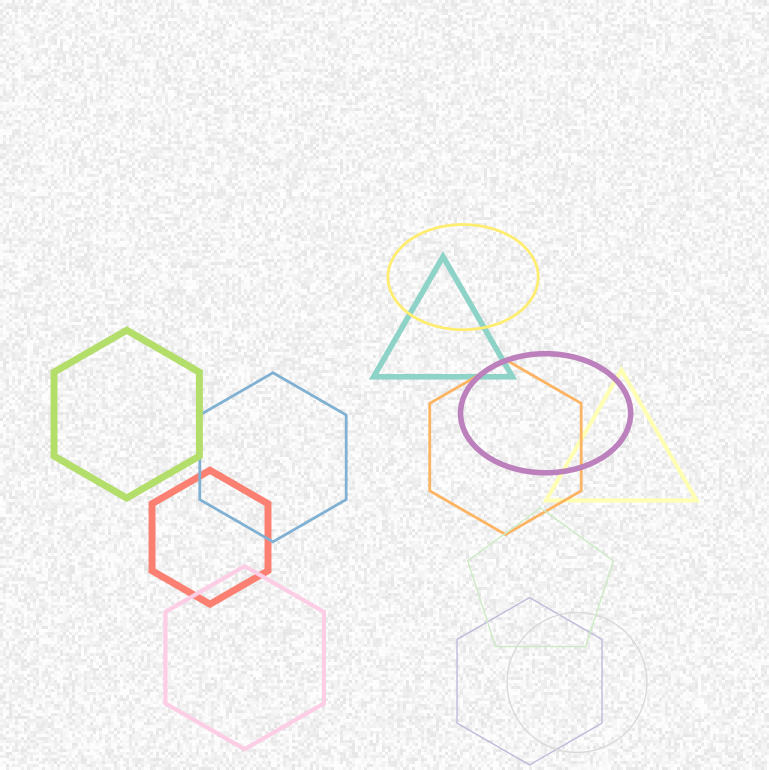[{"shape": "triangle", "thickness": 2, "radius": 0.52, "center": [0.575, 0.563]}, {"shape": "triangle", "thickness": 1.5, "radius": 0.56, "center": [0.807, 0.407]}, {"shape": "hexagon", "thickness": 0.5, "radius": 0.54, "center": [0.688, 0.115]}, {"shape": "hexagon", "thickness": 2.5, "radius": 0.43, "center": [0.273, 0.302]}, {"shape": "hexagon", "thickness": 1, "radius": 0.55, "center": [0.355, 0.406]}, {"shape": "hexagon", "thickness": 1, "radius": 0.57, "center": [0.656, 0.419]}, {"shape": "hexagon", "thickness": 2.5, "radius": 0.54, "center": [0.165, 0.462]}, {"shape": "hexagon", "thickness": 1.5, "radius": 0.59, "center": [0.318, 0.146]}, {"shape": "circle", "thickness": 0.5, "radius": 0.45, "center": [0.749, 0.114]}, {"shape": "oval", "thickness": 2, "radius": 0.55, "center": [0.709, 0.463]}, {"shape": "pentagon", "thickness": 0.5, "radius": 0.5, "center": [0.702, 0.241]}, {"shape": "oval", "thickness": 1, "radius": 0.49, "center": [0.601, 0.64]}]